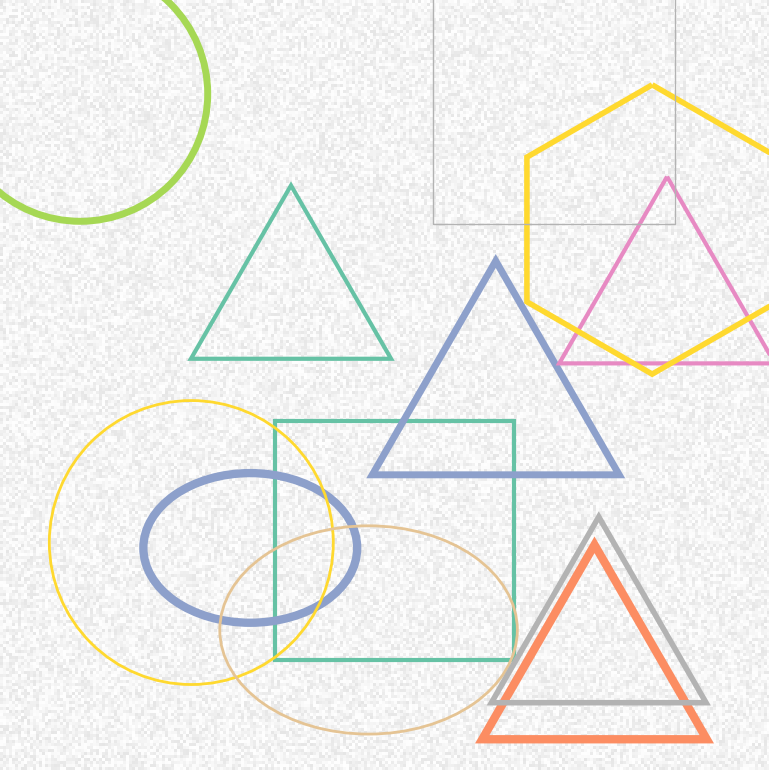[{"shape": "square", "thickness": 1.5, "radius": 0.78, "center": [0.512, 0.298]}, {"shape": "triangle", "thickness": 1.5, "radius": 0.75, "center": [0.378, 0.609]}, {"shape": "triangle", "thickness": 3, "radius": 0.84, "center": [0.772, 0.124]}, {"shape": "triangle", "thickness": 2.5, "radius": 0.93, "center": [0.644, 0.476]}, {"shape": "oval", "thickness": 3, "radius": 0.69, "center": [0.325, 0.288]}, {"shape": "triangle", "thickness": 1.5, "radius": 0.81, "center": [0.866, 0.609]}, {"shape": "circle", "thickness": 2.5, "radius": 0.83, "center": [0.104, 0.878]}, {"shape": "hexagon", "thickness": 2, "radius": 0.94, "center": [0.847, 0.702]}, {"shape": "circle", "thickness": 1, "radius": 0.92, "center": [0.248, 0.295]}, {"shape": "oval", "thickness": 1, "radius": 0.97, "center": [0.479, 0.182]}, {"shape": "square", "thickness": 0.5, "radius": 0.79, "center": [0.719, 0.866]}, {"shape": "triangle", "thickness": 2, "radius": 0.8, "center": [0.778, 0.168]}]